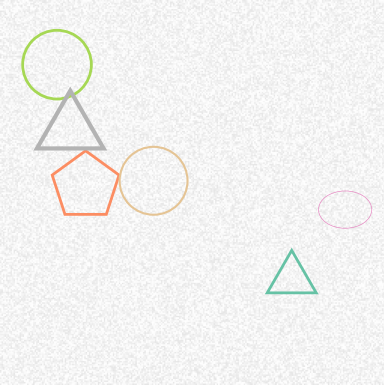[{"shape": "triangle", "thickness": 2, "radius": 0.37, "center": [0.758, 0.276]}, {"shape": "pentagon", "thickness": 2, "radius": 0.46, "center": [0.222, 0.517]}, {"shape": "oval", "thickness": 0.5, "radius": 0.35, "center": [0.896, 0.456]}, {"shape": "circle", "thickness": 2, "radius": 0.45, "center": [0.148, 0.832]}, {"shape": "circle", "thickness": 1.5, "radius": 0.44, "center": [0.399, 0.53]}, {"shape": "triangle", "thickness": 3, "radius": 0.5, "center": [0.183, 0.664]}]